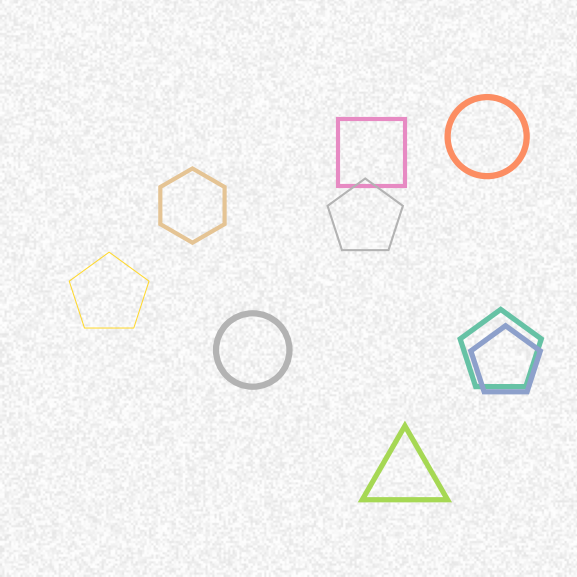[{"shape": "pentagon", "thickness": 2.5, "radius": 0.37, "center": [0.867, 0.389]}, {"shape": "circle", "thickness": 3, "radius": 0.34, "center": [0.844, 0.763]}, {"shape": "pentagon", "thickness": 2.5, "radius": 0.32, "center": [0.875, 0.372]}, {"shape": "square", "thickness": 2, "radius": 0.29, "center": [0.643, 0.735]}, {"shape": "triangle", "thickness": 2.5, "radius": 0.43, "center": [0.701, 0.176]}, {"shape": "pentagon", "thickness": 0.5, "radius": 0.36, "center": [0.189, 0.49]}, {"shape": "hexagon", "thickness": 2, "radius": 0.32, "center": [0.333, 0.643]}, {"shape": "pentagon", "thickness": 1, "radius": 0.34, "center": [0.632, 0.621]}, {"shape": "circle", "thickness": 3, "radius": 0.32, "center": [0.438, 0.393]}]